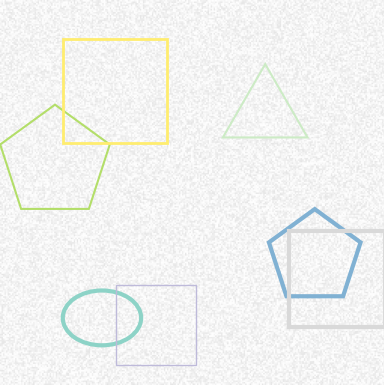[{"shape": "oval", "thickness": 3, "radius": 0.51, "center": [0.265, 0.174]}, {"shape": "square", "thickness": 1, "radius": 0.52, "center": [0.405, 0.155]}, {"shape": "pentagon", "thickness": 3, "radius": 0.63, "center": [0.818, 0.332]}, {"shape": "pentagon", "thickness": 1.5, "radius": 0.75, "center": [0.143, 0.578]}, {"shape": "square", "thickness": 3, "radius": 0.62, "center": [0.874, 0.274]}, {"shape": "triangle", "thickness": 1.5, "radius": 0.63, "center": [0.689, 0.706]}, {"shape": "square", "thickness": 2, "radius": 0.67, "center": [0.299, 0.764]}]